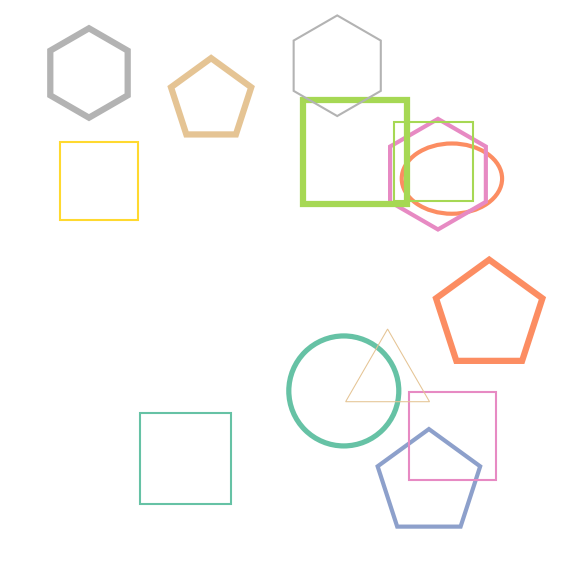[{"shape": "circle", "thickness": 2.5, "radius": 0.48, "center": [0.595, 0.322]}, {"shape": "square", "thickness": 1, "radius": 0.4, "center": [0.321, 0.205]}, {"shape": "pentagon", "thickness": 3, "radius": 0.48, "center": [0.847, 0.453]}, {"shape": "oval", "thickness": 2, "radius": 0.43, "center": [0.783, 0.69]}, {"shape": "pentagon", "thickness": 2, "radius": 0.47, "center": [0.743, 0.163]}, {"shape": "square", "thickness": 1, "radius": 0.38, "center": [0.784, 0.244]}, {"shape": "hexagon", "thickness": 2, "radius": 0.48, "center": [0.758, 0.698]}, {"shape": "square", "thickness": 1, "radius": 0.34, "center": [0.75, 0.72]}, {"shape": "square", "thickness": 3, "radius": 0.45, "center": [0.615, 0.736]}, {"shape": "square", "thickness": 1, "radius": 0.34, "center": [0.172, 0.685]}, {"shape": "pentagon", "thickness": 3, "radius": 0.37, "center": [0.366, 0.825]}, {"shape": "triangle", "thickness": 0.5, "radius": 0.42, "center": [0.671, 0.345]}, {"shape": "hexagon", "thickness": 3, "radius": 0.39, "center": [0.154, 0.873]}, {"shape": "hexagon", "thickness": 1, "radius": 0.44, "center": [0.584, 0.885]}]